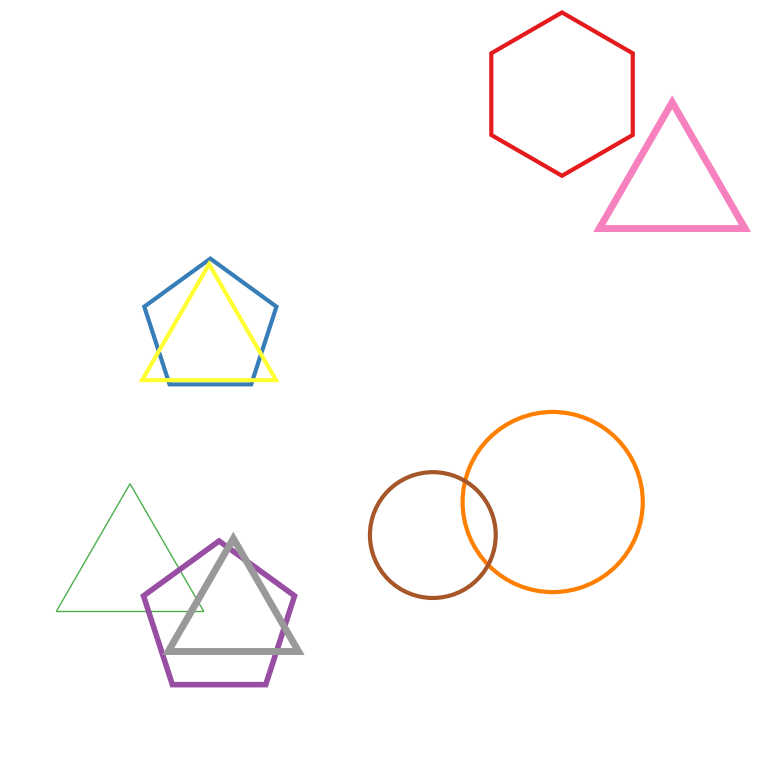[{"shape": "hexagon", "thickness": 1.5, "radius": 0.53, "center": [0.73, 0.878]}, {"shape": "pentagon", "thickness": 1.5, "radius": 0.45, "center": [0.273, 0.574]}, {"shape": "triangle", "thickness": 0.5, "radius": 0.55, "center": [0.169, 0.261]}, {"shape": "pentagon", "thickness": 2, "radius": 0.52, "center": [0.284, 0.194]}, {"shape": "circle", "thickness": 1.5, "radius": 0.58, "center": [0.718, 0.348]}, {"shape": "triangle", "thickness": 1.5, "radius": 0.5, "center": [0.272, 0.556]}, {"shape": "circle", "thickness": 1.5, "radius": 0.41, "center": [0.562, 0.305]}, {"shape": "triangle", "thickness": 2.5, "radius": 0.55, "center": [0.873, 0.758]}, {"shape": "triangle", "thickness": 2.5, "radius": 0.49, "center": [0.303, 0.203]}]